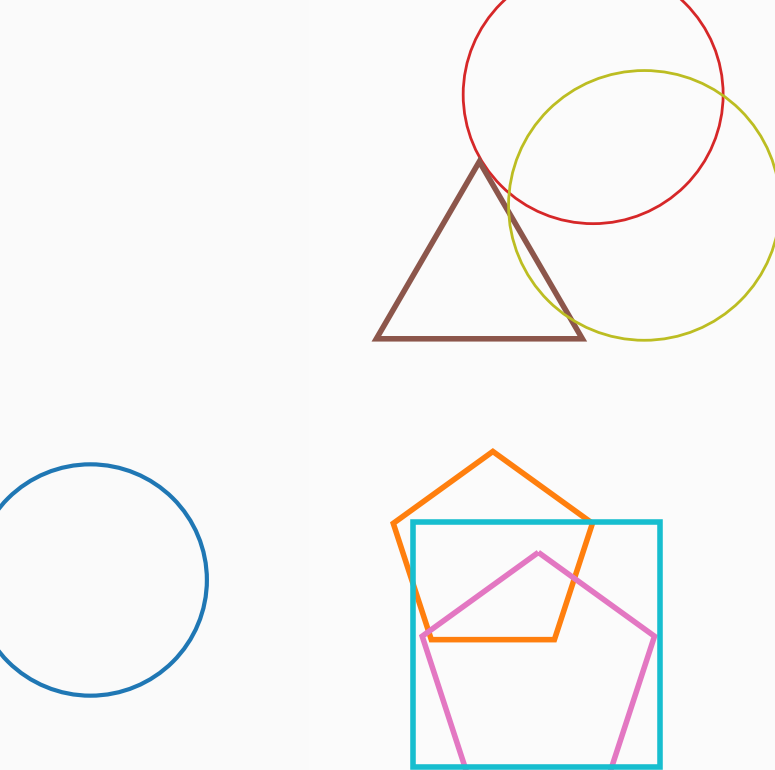[{"shape": "circle", "thickness": 1.5, "radius": 0.75, "center": [0.117, 0.247]}, {"shape": "pentagon", "thickness": 2, "radius": 0.68, "center": [0.636, 0.279]}, {"shape": "circle", "thickness": 1, "radius": 0.84, "center": [0.765, 0.877]}, {"shape": "triangle", "thickness": 2, "radius": 0.77, "center": [0.619, 0.637]}, {"shape": "pentagon", "thickness": 2, "radius": 0.79, "center": [0.695, 0.125]}, {"shape": "circle", "thickness": 1, "radius": 0.88, "center": [0.831, 0.733]}, {"shape": "square", "thickness": 2, "radius": 0.79, "center": [0.692, 0.163]}]